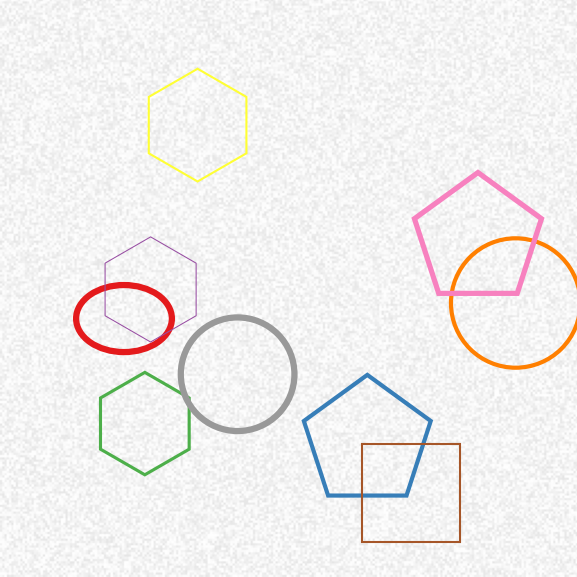[{"shape": "oval", "thickness": 3, "radius": 0.41, "center": [0.215, 0.448]}, {"shape": "pentagon", "thickness": 2, "radius": 0.58, "center": [0.636, 0.234]}, {"shape": "hexagon", "thickness": 1.5, "radius": 0.44, "center": [0.251, 0.266]}, {"shape": "hexagon", "thickness": 0.5, "radius": 0.46, "center": [0.261, 0.498]}, {"shape": "circle", "thickness": 2, "radius": 0.56, "center": [0.893, 0.474]}, {"shape": "hexagon", "thickness": 1, "radius": 0.49, "center": [0.342, 0.782]}, {"shape": "square", "thickness": 1, "radius": 0.42, "center": [0.712, 0.145]}, {"shape": "pentagon", "thickness": 2.5, "radius": 0.58, "center": [0.828, 0.585]}, {"shape": "circle", "thickness": 3, "radius": 0.49, "center": [0.411, 0.351]}]